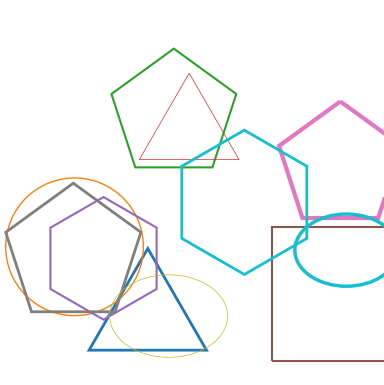[{"shape": "triangle", "thickness": 2, "radius": 0.88, "center": [0.384, 0.178]}, {"shape": "circle", "thickness": 1, "radius": 0.89, "center": [0.194, 0.359]}, {"shape": "pentagon", "thickness": 1.5, "radius": 0.85, "center": [0.452, 0.703]}, {"shape": "triangle", "thickness": 0.5, "radius": 0.75, "center": [0.491, 0.66]}, {"shape": "hexagon", "thickness": 1.5, "radius": 0.8, "center": [0.269, 0.329]}, {"shape": "square", "thickness": 1.5, "radius": 0.87, "center": [0.88, 0.236]}, {"shape": "pentagon", "thickness": 3, "radius": 0.84, "center": [0.884, 0.569]}, {"shape": "pentagon", "thickness": 2, "radius": 0.92, "center": [0.19, 0.34]}, {"shape": "oval", "thickness": 0.5, "radius": 0.77, "center": [0.438, 0.179]}, {"shape": "oval", "thickness": 2.5, "radius": 0.67, "center": [0.9, 0.35]}, {"shape": "hexagon", "thickness": 2, "radius": 0.94, "center": [0.635, 0.475]}]